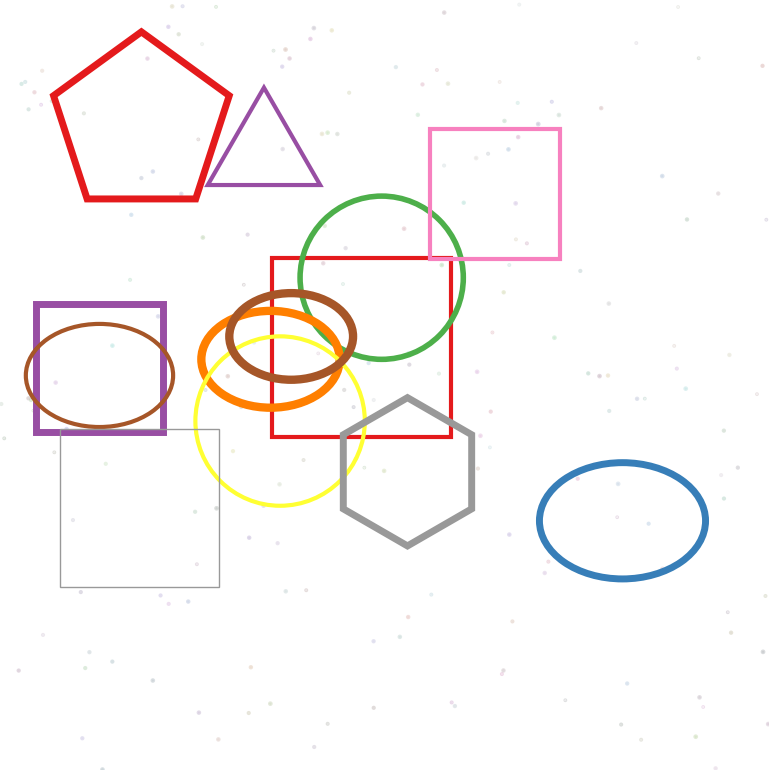[{"shape": "pentagon", "thickness": 2.5, "radius": 0.6, "center": [0.184, 0.839]}, {"shape": "square", "thickness": 1.5, "radius": 0.58, "center": [0.469, 0.548]}, {"shape": "oval", "thickness": 2.5, "radius": 0.54, "center": [0.808, 0.324]}, {"shape": "circle", "thickness": 2, "radius": 0.53, "center": [0.496, 0.639]}, {"shape": "triangle", "thickness": 1.5, "radius": 0.42, "center": [0.343, 0.802]}, {"shape": "square", "thickness": 2.5, "radius": 0.42, "center": [0.129, 0.523]}, {"shape": "oval", "thickness": 3, "radius": 0.45, "center": [0.351, 0.533]}, {"shape": "circle", "thickness": 1.5, "radius": 0.55, "center": [0.364, 0.453]}, {"shape": "oval", "thickness": 3, "radius": 0.4, "center": [0.378, 0.563]}, {"shape": "oval", "thickness": 1.5, "radius": 0.48, "center": [0.129, 0.512]}, {"shape": "square", "thickness": 1.5, "radius": 0.42, "center": [0.643, 0.748]}, {"shape": "hexagon", "thickness": 2.5, "radius": 0.48, "center": [0.529, 0.387]}, {"shape": "square", "thickness": 0.5, "radius": 0.51, "center": [0.181, 0.34]}]